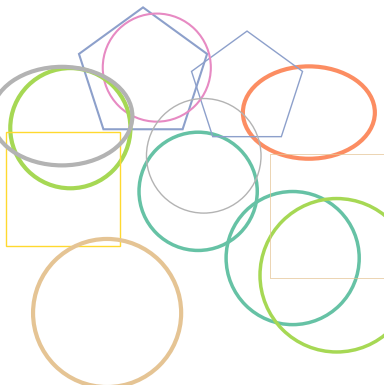[{"shape": "circle", "thickness": 2.5, "radius": 0.86, "center": [0.76, 0.33]}, {"shape": "circle", "thickness": 2.5, "radius": 0.77, "center": [0.515, 0.503]}, {"shape": "oval", "thickness": 3, "radius": 0.86, "center": [0.802, 0.708]}, {"shape": "pentagon", "thickness": 1, "radius": 0.76, "center": [0.642, 0.768]}, {"shape": "pentagon", "thickness": 1.5, "radius": 0.87, "center": [0.371, 0.806]}, {"shape": "circle", "thickness": 1.5, "radius": 0.7, "center": [0.407, 0.824]}, {"shape": "circle", "thickness": 2.5, "radius": 1.0, "center": [0.875, 0.285]}, {"shape": "circle", "thickness": 3, "radius": 0.78, "center": [0.183, 0.667]}, {"shape": "square", "thickness": 1, "radius": 0.74, "center": [0.164, 0.508]}, {"shape": "square", "thickness": 0.5, "radius": 0.8, "center": [0.861, 0.439]}, {"shape": "circle", "thickness": 3, "radius": 0.96, "center": [0.278, 0.187]}, {"shape": "oval", "thickness": 3, "radius": 0.91, "center": [0.161, 0.698]}, {"shape": "circle", "thickness": 1, "radius": 0.74, "center": [0.529, 0.595]}]